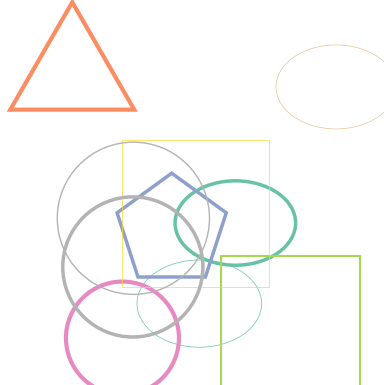[{"shape": "oval", "thickness": 0.5, "radius": 0.81, "center": [0.518, 0.211]}, {"shape": "oval", "thickness": 2.5, "radius": 0.78, "center": [0.611, 0.421]}, {"shape": "triangle", "thickness": 3, "radius": 0.93, "center": [0.188, 0.808]}, {"shape": "pentagon", "thickness": 2.5, "radius": 0.75, "center": [0.446, 0.401]}, {"shape": "circle", "thickness": 3, "radius": 0.73, "center": [0.318, 0.122]}, {"shape": "square", "thickness": 1.5, "radius": 0.91, "center": [0.754, 0.155]}, {"shape": "square", "thickness": 0.5, "radius": 0.95, "center": [0.507, 0.445]}, {"shape": "oval", "thickness": 0.5, "radius": 0.78, "center": [0.873, 0.774]}, {"shape": "circle", "thickness": 2.5, "radius": 0.91, "center": [0.345, 0.307]}, {"shape": "circle", "thickness": 1, "radius": 0.99, "center": [0.346, 0.433]}]